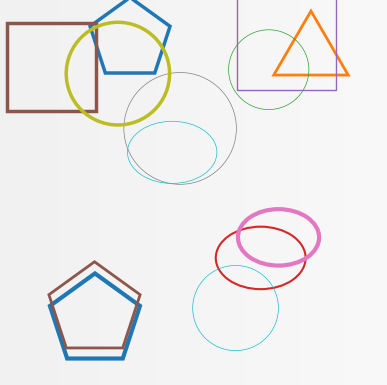[{"shape": "pentagon", "thickness": 3, "radius": 0.61, "center": [0.245, 0.168]}, {"shape": "pentagon", "thickness": 2.5, "radius": 0.54, "center": [0.336, 0.898]}, {"shape": "triangle", "thickness": 2, "radius": 0.55, "center": [0.803, 0.861]}, {"shape": "circle", "thickness": 0.5, "radius": 0.52, "center": [0.694, 0.819]}, {"shape": "oval", "thickness": 1.5, "radius": 0.58, "center": [0.673, 0.33]}, {"shape": "square", "thickness": 1, "radius": 0.64, "center": [0.739, 0.893]}, {"shape": "pentagon", "thickness": 2, "radius": 0.62, "center": [0.244, 0.196]}, {"shape": "square", "thickness": 2.5, "radius": 0.57, "center": [0.133, 0.826]}, {"shape": "oval", "thickness": 3, "radius": 0.52, "center": [0.719, 0.383]}, {"shape": "circle", "thickness": 0.5, "radius": 0.73, "center": [0.465, 0.666]}, {"shape": "circle", "thickness": 2.5, "radius": 0.67, "center": [0.304, 0.809]}, {"shape": "oval", "thickness": 0.5, "radius": 0.58, "center": [0.444, 0.604]}, {"shape": "circle", "thickness": 0.5, "radius": 0.55, "center": [0.608, 0.2]}]